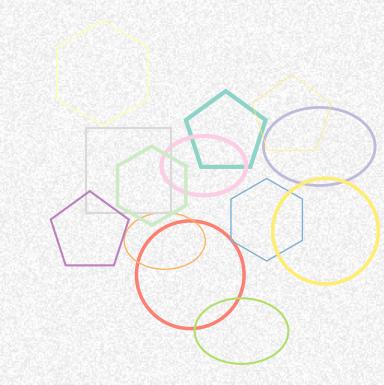[{"shape": "pentagon", "thickness": 3, "radius": 0.54, "center": [0.586, 0.655]}, {"shape": "hexagon", "thickness": 1, "radius": 0.68, "center": [0.267, 0.81]}, {"shape": "oval", "thickness": 2, "radius": 0.72, "center": [0.829, 0.62]}, {"shape": "circle", "thickness": 2.5, "radius": 0.7, "center": [0.494, 0.286]}, {"shape": "hexagon", "thickness": 1, "radius": 0.54, "center": [0.693, 0.429]}, {"shape": "oval", "thickness": 1, "radius": 0.53, "center": [0.428, 0.374]}, {"shape": "oval", "thickness": 1.5, "radius": 0.61, "center": [0.627, 0.14]}, {"shape": "oval", "thickness": 3, "radius": 0.55, "center": [0.529, 0.57]}, {"shape": "square", "thickness": 1.5, "radius": 0.55, "center": [0.335, 0.558]}, {"shape": "pentagon", "thickness": 1.5, "radius": 0.53, "center": [0.233, 0.397]}, {"shape": "hexagon", "thickness": 2.5, "radius": 0.51, "center": [0.394, 0.518]}, {"shape": "pentagon", "thickness": 0.5, "radius": 0.54, "center": [0.758, 0.697]}, {"shape": "circle", "thickness": 2.5, "radius": 0.69, "center": [0.845, 0.4]}]